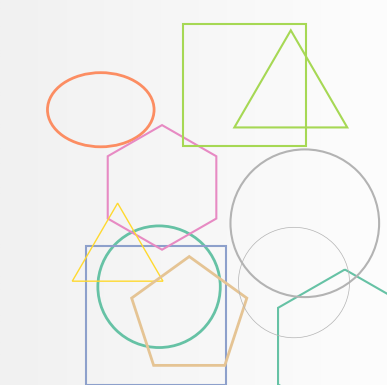[{"shape": "hexagon", "thickness": 1.5, "radius": 1.0, "center": [0.89, 0.101]}, {"shape": "circle", "thickness": 2, "radius": 0.79, "center": [0.41, 0.255]}, {"shape": "oval", "thickness": 2, "radius": 0.69, "center": [0.26, 0.715]}, {"shape": "square", "thickness": 1.5, "radius": 0.9, "center": [0.403, 0.181]}, {"shape": "hexagon", "thickness": 1.5, "radius": 0.81, "center": [0.418, 0.513]}, {"shape": "triangle", "thickness": 1.5, "radius": 0.84, "center": [0.75, 0.753]}, {"shape": "square", "thickness": 1.5, "radius": 0.79, "center": [0.632, 0.78]}, {"shape": "triangle", "thickness": 1, "radius": 0.68, "center": [0.304, 0.337]}, {"shape": "pentagon", "thickness": 2, "radius": 0.78, "center": [0.488, 0.177]}, {"shape": "circle", "thickness": 0.5, "radius": 0.72, "center": [0.759, 0.266]}, {"shape": "circle", "thickness": 1.5, "radius": 0.96, "center": [0.787, 0.42]}]